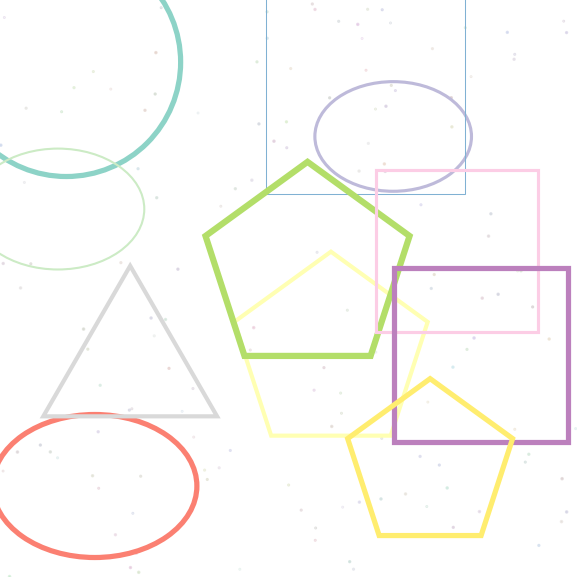[{"shape": "circle", "thickness": 2.5, "radius": 0.99, "center": [0.115, 0.891]}, {"shape": "pentagon", "thickness": 2, "radius": 0.88, "center": [0.573, 0.387]}, {"shape": "oval", "thickness": 1.5, "radius": 0.68, "center": [0.681, 0.763]}, {"shape": "oval", "thickness": 2.5, "radius": 0.88, "center": [0.164, 0.158]}, {"shape": "square", "thickness": 0.5, "radius": 0.86, "center": [0.633, 0.836]}, {"shape": "pentagon", "thickness": 3, "radius": 0.93, "center": [0.533, 0.533]}, {"shape": "square", "thickness": 1.5, "radius": 0.7, "center": [0.791, 0.564]}, {"shape": "triangle", "thickness": 2, "radius": 0.87, "center": [0.225, 0.365]}, {"shape": "square", "thickness": 2.5, "radius": 0.75, "center": [0.833, 0.385]}, {"shape": "oval", "thickness": 1, "radius": 0.75, "center": [0.1, 0.637]}, {"shape": "pentagon", "thickness": 2.5, "radius": 0.75, "center": [0.745, 0.193]}]